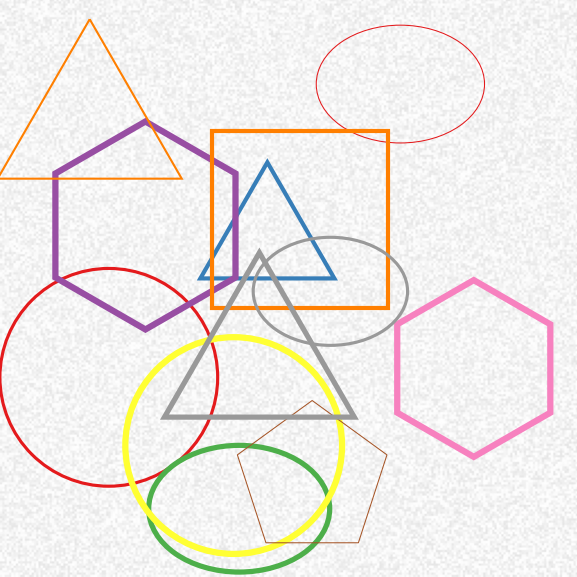[{"shape": "oval", "thickness": 0.5, "radius": 0.73, "center": [0.693, 0.854]}, {"shape": "circle", "thickness": 1.5, "radius": 0.94, "center": [0.188, 0.346]}, {"shape": "triangle", "thickness": 2, "radius": 0.67, "center": [0.463, 0.584]}, {"shape": "oval", "thickness": 2.5, "radius": 0.78, "center": [0.414, 0.118]}, {"shape": "hexagon", "thickness": 3, "radius": 0.9, "center": [0.252, 0.609]}, {"shape": "square", "thickness": 2, "radius": 0.76, "center": [0.52, 0.619]}, {"shape": "triangle", "thickness": 1, "radius": 0.92, "center": [0.155, 0.782]}, {"shape": "circle", "thickness": 3, "radius": 0.94, "center": [0.405, 0.228]}, {"shape": "pentagon", "thickness": 0.5, "radius": 0.68, "center": [0.541, 0.169]}, {"shape": "hexagon", "thickness": 3, "radius": 0.77, "center": [0.82, 0.361]}, {"shape": "triangle", "thickness": 2.5, "radius": 0.95, "center": [0.449, 0.372]}, {"shape": "oval", "thickness": 1.5, "radius": 0.67, "center": [0.572, 0.495]}]